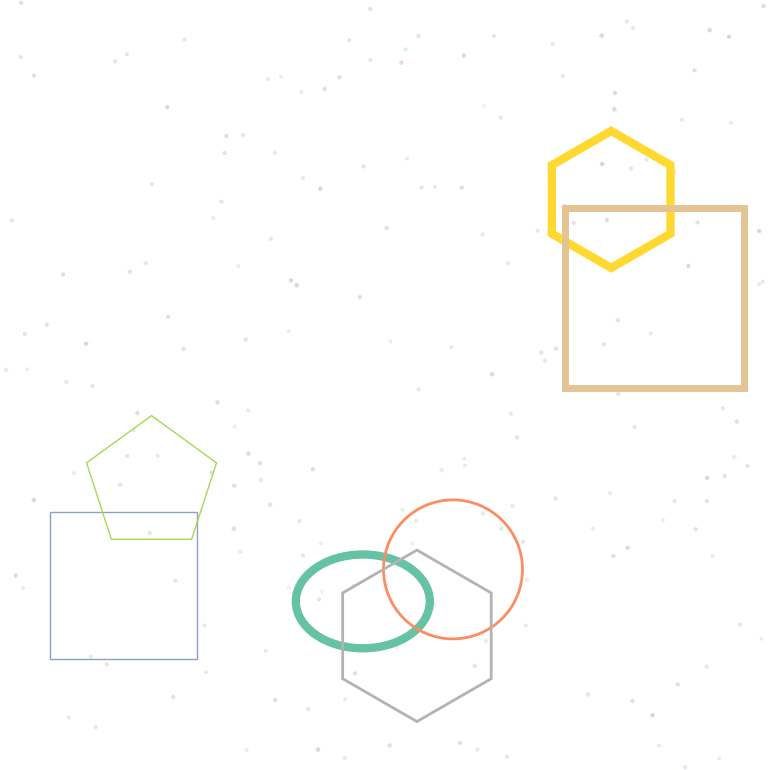[{"shape": "oval", "thickness": 3, "radius": 0.44, "center": [0.471, 0.219]}, {"shape": "circle", "thickness": 1, "radius": 0.45, "center": [0.588, 0.261]}, {"shape": "square", "thickness": 0.5, "radius": 0.48, "center": [0.161, 0.24]}, {"shape": "pentagon", "thickness": 0.5, "radius": 0.44, "center": [0.197, 0.371]}, {"shape": "hexagon", "thickness": 3, "radius": 0.44, "center": [0.794, 0.741]}, {"shape": "square", "thickness": 2.5, "radius": 0.58, "center": [0.85, 0.613]}, {"shape": "hexagon", "thickness": 1, "radius": 0.56, "center": [0.541, 0.174]}]